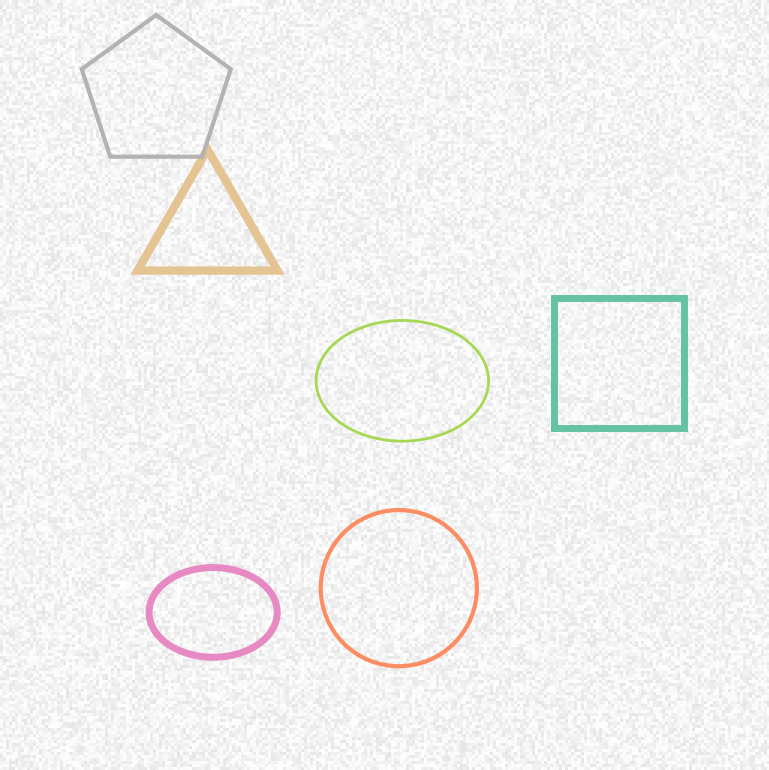[{"shape": "square", "thickness": 2.5, "radius": 0.42, "center": [0.804, 0.529]}, {"shape": "circle", "thickness": 1.5, "radius": 0.51, "center": [0.518, 0.236]}, {"shape": "oval", "thickness": 2.5, "radius": 0.42, "center": [0.277, 0.205]}, {"shape": "oval", "thickness": 1, "radius": 0.56, "center": [0.523, 0.505]}, {"shape": "triangle", "thickness": 3, "radius": 0.52, "center": [0.27, 0.701]}, {"shape": "pentagon", "thickness": 1.5, "radius": 0.51, "center": [0.203, 0.879]}]